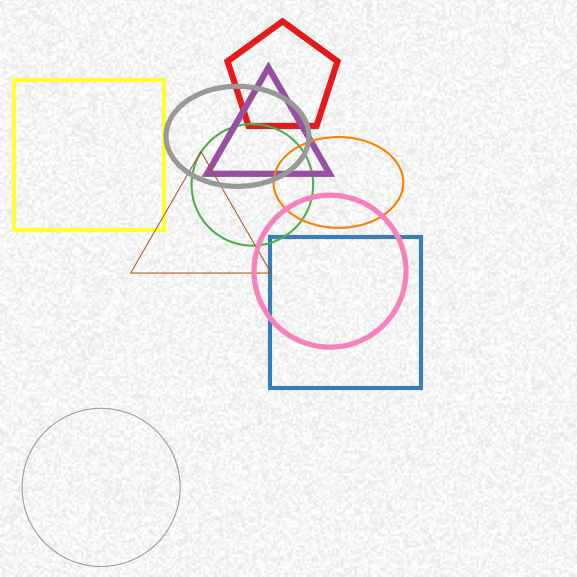[{"shape": "pentagon", "thickness": 3, "radius": 0.5, "center": [0.489, 0.862]}, {"shape": "square", "thickness": 2, "radius": 0.65, "center": [0.599, 0.457]}, {"shape": "circle", "thickness": 1, "radius": 0.53, "center": [0.437, 0.679]}, {"shape": "triangle", "thickness": 3, "radius": 0.61, "center": [0.465, 0.759]}, {"shape": "oval", "thickness": 1, "radius": 0.56, "center": [0.586, 0.683]}, {"shape": "square", "thickness": 2, "radius": 0.65, "center": [0.153, 0.731]}, {"shape": "triangle", "thickness": 0.5, "radius": 0.7, "center": [0.348, 0.597]}, {"shape": "circle", "thickness": 2.5, "radius": 0.66, "center": [0.571, 0.53]}, {"shape": "oval", "thickness": 2.5, "radius": 0.62, "center": [0.411, 0.763]}, {"shape": "circle", "thickness": 0.5, "radius": 0.68, "center": [0.175, 0.155]}]